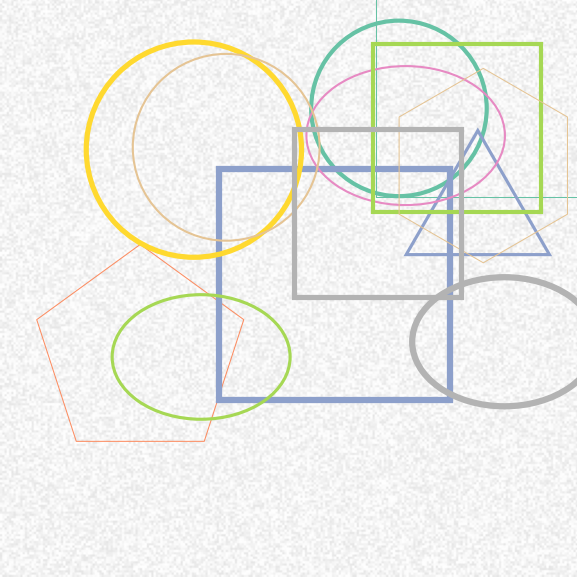[{"shape": "square", "thickness": 0.5, "radius": 0.9, "center": [0.83, 0.838]}, {"shape": "circle", "thickness": 2, "radius": 0.76, "center": [0.691, 0.811]}, {"shape": "pentagon", "thickness": 0.5, "radius": 0.94, "center": [0.243, 0.387]}, {"shape": "triangle", "thickness": 1.5, "radius": 0.72, "center": [0.827, 0.63]}, {"shape": "square", "thickness": 3, "radius": 1.0, "center": [0.58, 0.507]}, {"shape": "oval", "thickness": 1, "radius": 0.86, "center": [0.702, 0.764]}, {"shape": "square", "thickness": 2, "radius": 0.73, "center": [0.791, 0.778]}, {"shape": "oval", "thickness": 1.5, "radius": 0.77, "center": [0.348, 0.381]}, {"shape": "circle", "thickness": 2.5, "radius": 0.93, "center": [0.336, 0.74]}, {"shape": "hexagon", "thickness": 0.5, "radius": 0.84, "center": [0.837, 0.712]}, {"shape": "circle", "thickness": 1, "radius": 0.81, "center": [0.392, 0.744]}, {"shape": "square", "thickness": 2.5, "radius": 0.73, "center": [0.654, 0.63]}, {"shape": "oval", "thickness": 3, "radius": 0.8, "center": [0.873, 0.407]}]